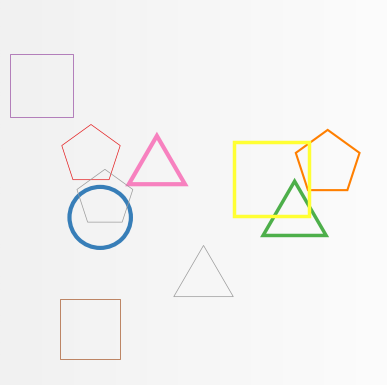[{"shape": "pentagon", "thickness": 0.5, "radius": 0.4, "center": [0.235, 0.597]}, {"shape": "circle", "thickness": 3, "radius": 0.4, "center": [0.259, 0.435]}, {"shape": "triangle", "thickness": 2.5, "radius": 0.47, "center": [0.76, 0.435]}, {"shape": "square", "thickness": 0.5, "radius": 0.41, "center": [0.106, 0.778]}, {"shape": "pentagon", "thickness": 1.5, "radius": 0.43, "center": [0.846, 0.576]}, {"shape": "square", "thickness": 2.5, "radius": 0.48, "center": [0.701, 0.535]}, {"shape": "square", "thickness": 0.5, "radius": 0.39, "center": [0.233, 0.145]}, {"shape": "triangle", "thickness": 3, "radius": 0.42, "center": [0.405, 0.563]}, {"shape": "pentagon", "thickness": 0.5, "radius": 0.38, "center": [0.271, 0.484]}, {"shape": "triangle", "thickness": 0.5, "radius": 0.44, "center": [0.525, 0.274]}]